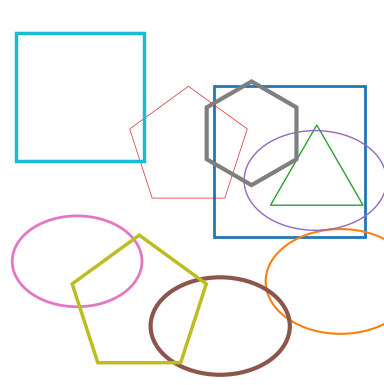[{"shape": "square", "thickness": 2, "radius": 0.98, "center": [0.751, 0.581]}, {"shape": "oval", "thickness": 1.5, "radius": 0.97, "center": [0.884, 0.269]}, {"shape": "triangle", "thickness": 1, "radius": 0.69, "center": [0.823, 0.536]}, {"shape": "pentagon", "thickness": 0.5, "radius": 0.8, "center": [0.49, 0.615]}, {"shape": "oval", "thickness": 1, "radius": 0.92, "center": [0.819, 0.531]}, {"shape": "oval", "thickness": 3, "radius": 0.9, "center": [0.572, 0.153]}, {"shape": "oval", "thickness": 2, "radius": 0.84, "center": [0.2, 0.321]}, {"shape": "hexagon", "thickness": 3, "radius": 0.67, "center": [0.653, 0.654]}, {"shape": "pentagon", "thickness": 2.5, "radius": 0.92, "center": [0.362, 0.206]}, {"shape": "square", "thickness": 2.5, "radius": 0.83, "center": [0.207, 0.749]}]